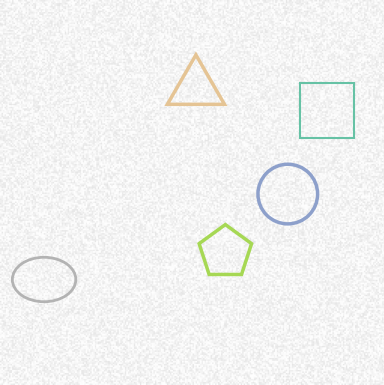[{"shape": "square", "thickness": 1.5, "radius": 0.35, "center": [0.849, 0.713]}, {"shape": "circle", "thickness": 2.5, "radius": 0.39, "center": [0.748, 0.496]}, {"shape": "pentagon", "thickness": 2.5, "radius": 0.36, "center": [0.585, 0.345]}, {"shape": "triangle", "thickness": 2.5, "radius": 0.43, "center": [0.509, 0.772]}, {"shape": "oval", "thickness": 2, "radius": 0.41, "center": [0.114, 0.274]}]